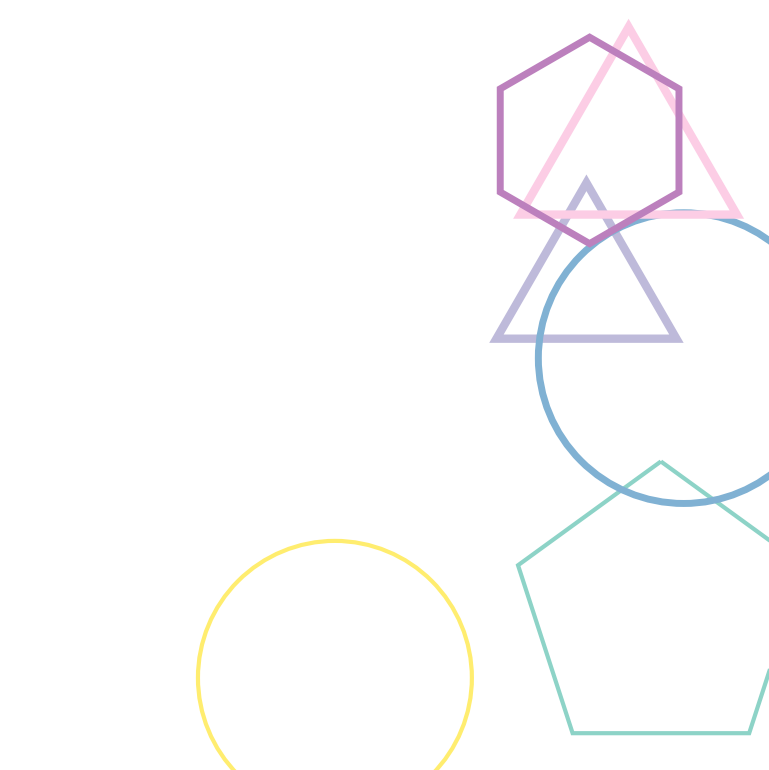[{"shape": "pentagon", "thickness": 1.5, "radius": 0.98, "center": [0.858, 0.206]}, {"shape": "triangle", "thickness": 3, "radius": 0.67, "center": [0.762, 0.628]}, {"shape": "circle", "thickness": 2.5, "radius": 0.94, "center": [0.888, 0.535]}, {"shape": "triangle", "thickness": 3, "radius": 0.81, "center": [0.816, 0.803]}, {"shape": "hexagon", "thickness": 2.5, "radius": 0.67, "center": [0.766, 0.818]}, {"shape": "circle", "thickness": 1.5, "radius": 0.89, "center": [0.435, 0.12]}]